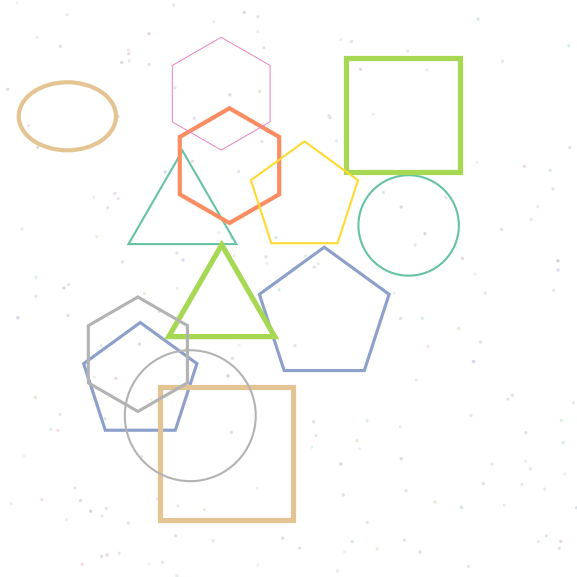[{"shape": "circle", "thickness": 1, "radius": 0.43, "center": [0.708, 0.609]}, {"shape": "triangle", "thickness": 1, "radius": 0.54, "center": [0.316, 0.63]}, {"shape": "hexagon", "thickness": 2, "radius": 0.5, "center": [0.397, 0.712]}, {"shape": "pentagon", "thickness": 1.5, "radius": 0.52, "center": [0.243, 0.338]}, {"shape": "pentagon", "thickness": 1.5, "radius": 0.59, "center": [0.561, 0.453]}, {"shape": "hexagon", "thickness": 0.5, "radius": 0.49, "center": [0.383, 0.837]}, {"shape": "triangle", "thickness": 2.5, "radius": 0.53, "center": [0.384, 0.469]}, {"shape": "square", "thickness": 2.5, "radius": 0.49, "center": [0.698, 0.8]}, {"shape": "pentagon", "thickness": 1, "radius": 0.49, "center": [0.527, 0.657]}, {"shape": "square", "thickness": 2.5, "radius": 0.57, "center": [0.392, 0.214]}, {"shape": "oval", "thickness": 2, "radius": 0.42, "center": [0.117, 0.798]}, {"shape": "circle", "thickness": 1, "radius": 0.57, "center": [0.329, 0.279]}, {"shape": "hexagon", "thickness": 1.5, "radius": 0.5, "center": [0.239, 0.386]}]